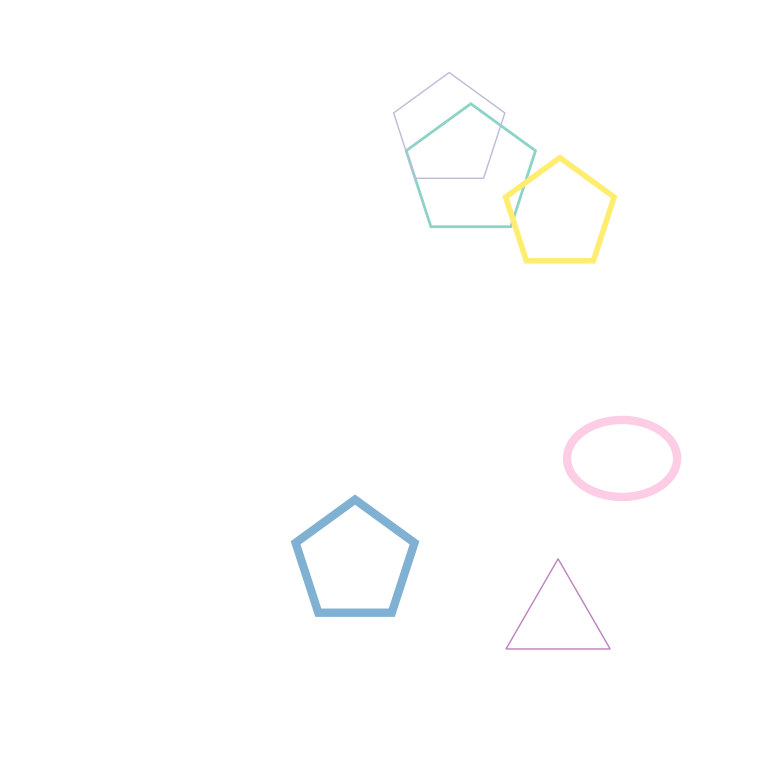[{"shape": "pentagon", "thickness": 1, "radius": 0.44, "center": [0.611, 0.777]}, {"shape": "pentagon", "thickness": 0.5, "radius": 0.38, "center": [0.583, 0.83]}, {"shape": "pentagon", "thickness": 3, "radius": 0.41, "center": [0.461, 0.27]}, {"shape": "oval", "thickness": 3, "radius": 0.36, "center": [0.808, 0.405]}, {"shape": "triangle", "thickness": 0.5, "radius": 0.39, "center": [0.725, 0.196]}, {"shape": "pentagon", "thickness": 2, "radius": 0.37, "center": [0.727, 0.721]}]